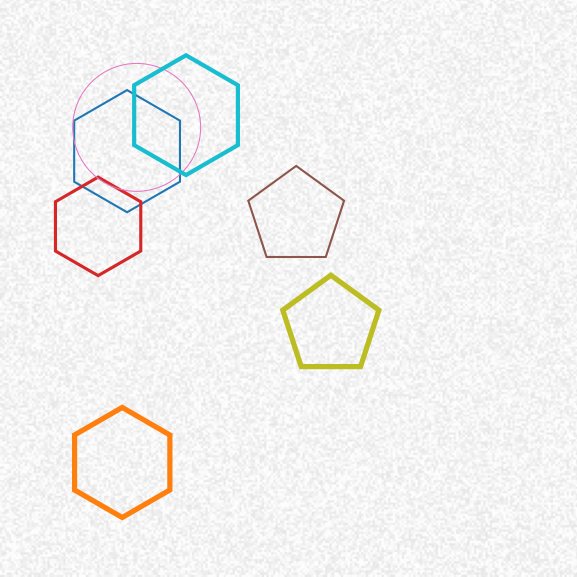[{"shape": "hexagon", "thickness": 1, "radius": 0.53, "center": [0.22, 0.737]}, {"shape": "hexagon", "thickness": 2.5, "radius": 0.48, "center": [0.212, 0.198]}, {"shape": "hexagon", "thickness": 1.5, "radius": 0.43, "center": [0.17, 0.607]}, {"shape": "pentagon", "thickness": 1, "radius": 0.44, "center": [0.513, 0.625]}, {"shape": "circle", "thickness": 0.5, "radius": 0.55, "center": [0.237, 0.779]}, {"shape": "pentagon", "thickness": 2.5, "radius": 0.44, "center": [0.573, 0.435]}, {"shape": "hexagon", "thickness": 2, "radius": 0.52, "center": [0.322, 0.8]}]